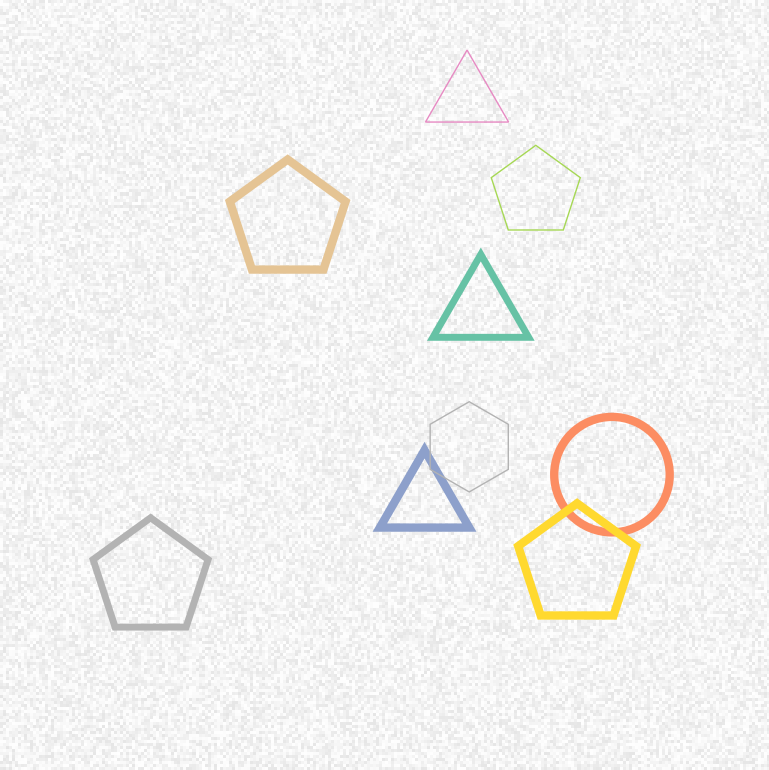[{"shape": "triangle", "thickness": 2.5, "radius": 0.36, "center": [0.624, 0.598]}, {"shape": "circle", "thickness": 3, "radius": 0.37, "center": [0.795, 0.384]}, {"shape": "triangle", "thickness": 3, "radius": 0.34, "center": [0.551, 0.348]}, {"shape": "triangle", "thickness": 0.5, "radius": 0.31, "center": [0.607, 0.873]}, {"shape": "pentagon", "thickness": 0.5, "radius": 0.3, "center": [0.696, 0.75]}, {"shape": "pentagon", "thickness": 3, "radius": 0.4, "center": [0.749, 0.266]}, {"shape": "pentagon", "thickness": 3, "radius": 0.4, "center": [0.374, 0.714]}, {"shape": "hexagon", "thickness": 0.5, "radius": 0.29, "center": [0.609, 0.42]}, {"shape": "pentagon", "thickness": 2.5, "radius": 0.39, "center": [0.196, 0.249]}]